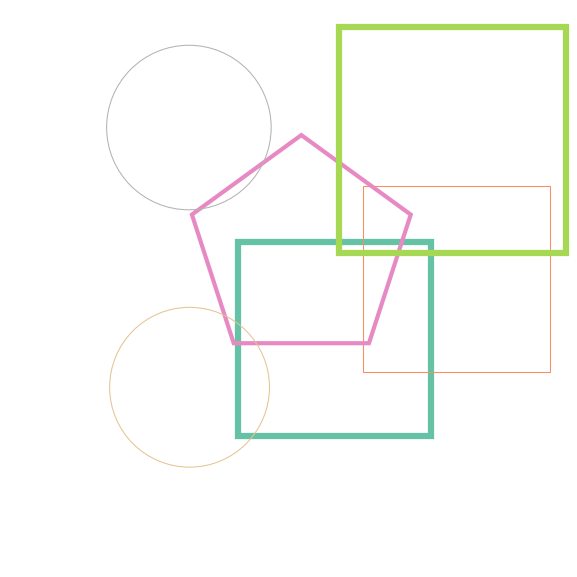[{"shape": "square", "thickness": 3, "radius": 0.84, "center": [0.579, 0.412]}, {"shape": "square", "thickness": 0.5, "radius": 0.81, "center": [0.79, 0.516]}, {"shape": "pentagon", "thickness": 2, "radius": 1.0, "center": [0.522, 0.566]}, {"shape": "square", "thickness": 3, "radius": 0.98, "center": [0.784, 0.756]}, {"shape": "circle", "thickness": 0.5, "radius": 0.69, "center": [0.328, 0.329]}, {"shape": "circle", "thickness": 0.5, "radius": 0.71, "center": [0.327, 0.778]}]